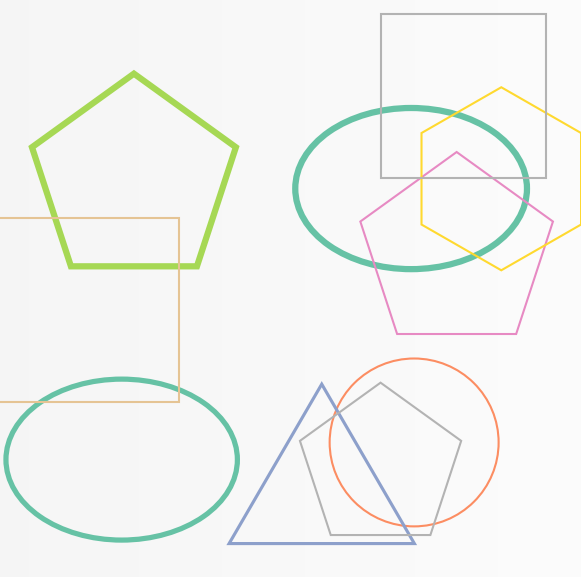[{"shape": "oval", "thickness": 2.5, "radius": 1.0, "center": [0.209, 0.203]}, {"shape": "oval", "thickness": 3, "radius": 1.0, "center": [0.707, 0.673]}, {"shape": "circle", "thickness": 1, "radius": 0.73, "center": [0.712, 0.233]}, {"shape": "triangle", "thickness": 1.5, "radius": 0.92, "center": [0.554, 0.15]}, {"shape": "pentagon", "thickness": 1, "radius": 0.87, "center": [0.786, 0.562]}, {"shape": "pentagon", "thickness": 3, "radius": 0.92, "center": [0.23, 0.687]}, {"shape": "hexagon", "thickness": 1, "radius": 0.79, "center": [0.862, 0.69]}, {"shape": "square", "thickness": 1, "radius": 0.8, "center": [0.149, 0.462]}, {"shape": "pentagon", "thickness": 1, "radius": 0.73, "center": [0.655, 0.191]}, {"shape": "square", "thickness": 1, "radius": 0.71, "center": [0.797, 0.833]}]